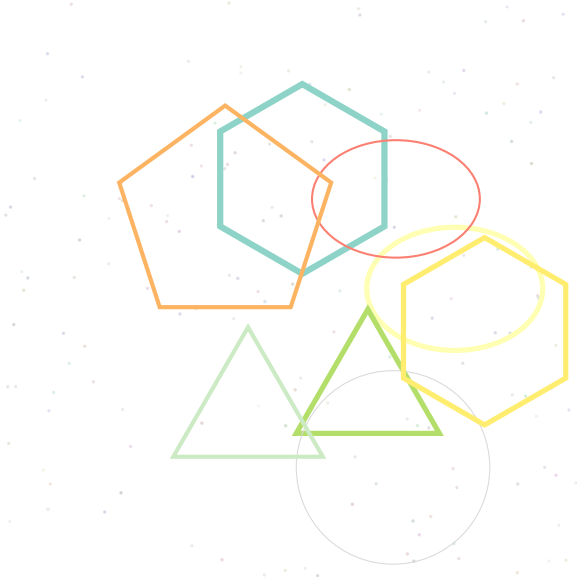[{"shape": "hexagon", "thickness": 3, "radius": 0.82, "center": [0.524, 0.689]}, {"shape": "oval", "thickness": 2.5, "radius": 0.76, "center": [0.787, 0.499]}, {"shape": "oval", "thickness": 1, "radius": 0.73, "center": [0.686, 0.655]}, {"shape": "pentagon", "thickness": 2, "radius": 0.96, "center": [0.39, 0.623]}, {"shape": "triangle", "thickness": 2.5, "radius": 0.72, "center": [0.637, 0.32]}, {"shape": "circle", "thickness": 0.5, "radius": 0.84, "center": [0.681, 0.19]}, {"shape": "triangle", "thickness": 2, "radius": 0.75, "center": [0.43, 0.283]}, {"shape": "hexagon", "thickness": 2.5, "radius": 0.81, "center": [0.839, 0.426]}]